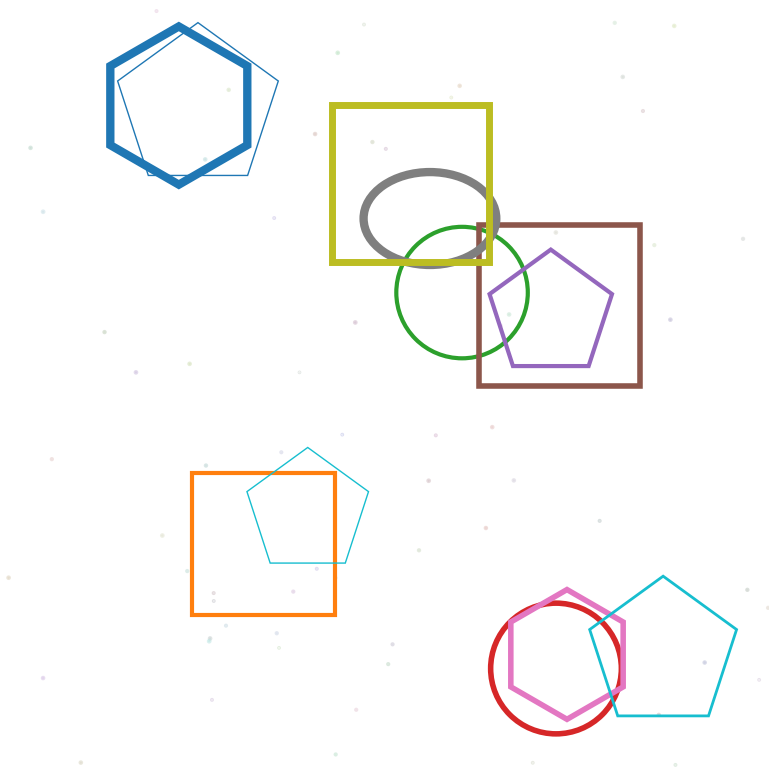[{"shape": "hexagon", "thickness": 3, "radius": 0.51, "center": [0.232, 0.863]}, {"shape": "pentagon", "thickness": 0.5, "radius": 0.55, "center": [0.257, 0.861]}, {"shape": "square", "thickness": 1.5, "radius": 0.46, "center": [0.342, 0.294]}, {"shape": "circle", "thickness": 1.5, "radius": 0.43, "center": [0.6, 0.62]}, {"shape": "circle", "thickness": 2, "radius": 0.42, "center": [0.722, 0.132]}, {"shape": "pentagon", "thickness": 1.5, "radius": 0.42, "center": [0.715, 0.592]}, {"shape": "square", "thickness": 2, "radius": 0.52, "center": [0.727, 0.603]}, {"shape": "hexagon", "thickness": 2, "radius": 0.42, "center": [0.736, 0.15]}, {"shape": "oval", "thickness": 3, "radius": 0.43, "center": [0.558, 0.716]}, {"shape": "square", "thickness": 2.5, "radius": 0.51, "center": [0.533, 0.762]}, {"shape": "pentagon", "thickness": 0.5, "radius": 0.41, "center": [0.4, 0.336]}, {"shape": "pentagon", "thickness": 1, "radius": 0.5, "center": [0.861, 0.151]}]